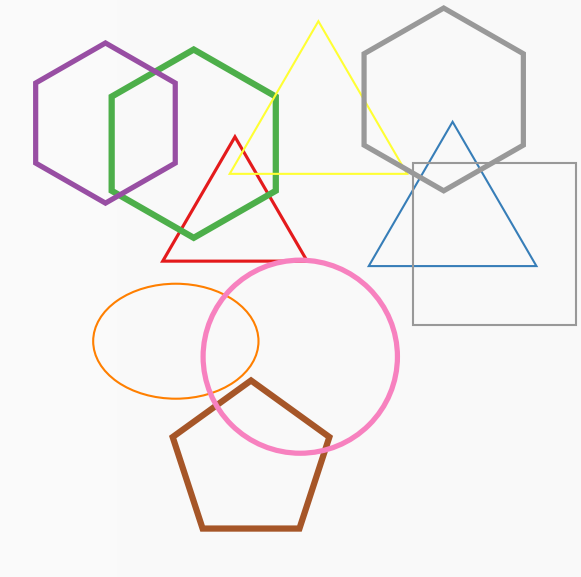[{"shape": "triangle", "thickness": 1.5, "radius": 0.72, "center": [0.404, 0.619]}, {"shape": "triangle", "thickness": 1, "radius": 0.83, "center": [0.779, 0.622]}, {"shape": "hexagon", "thickness": 3, "radius": 0.82, "center": [0.333, 0.75]}, {"shape": "hexagon", "thickness": 2.5, "radius": 0.69, "center": [0.181, 0.786]}, {"shape": "oval", "thickness": 1, "radius": 0.71, "center": [0.303, 0.408]}, {"shape": "triangle", "thickness": 1, "radius": 0.88, "center": [0.548, 0.786]}, {"shape": "pentagon", "thickness": 3, "radius": 0.71, "center": [0.432, 0.199]}, {"shape": "circle", "thickness": 2.5, "radius": 0.84, "center": [0.517, 0.381]}, {"shape": "hexagon", "thickness": 2.5, "radius": 0.79, "center": [0.763, 0.827]}, {"shape": "square", "thickness": 1, "radius": 0.7, "center": [0.85, 0.577]}]